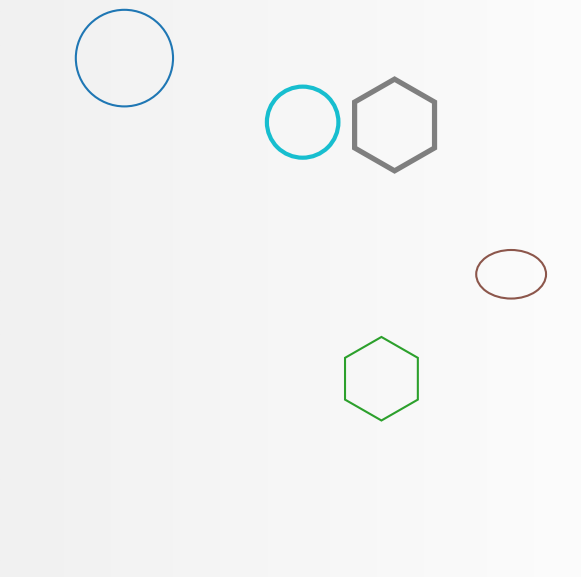[{"shape": "circle", "thickness": 1, "radius": 0.42, "center": [0.214, 0.899]}, {"shape": "hexagon", "thickness": 1, "radius": 0.36, "center": [0.656, 0.343]}, {"shape": "oval", "thickness": 1, "radius": 0.3, "center": [0.879, 0.524]}, {"shape": "hexagon", "thickness": 2.5, "radius": 0.4, "center": [0.679, 0.783]}, {"shape": "circle", "thickness": 2, "radius": 0.31, "center": [0.521, 0.788]}]